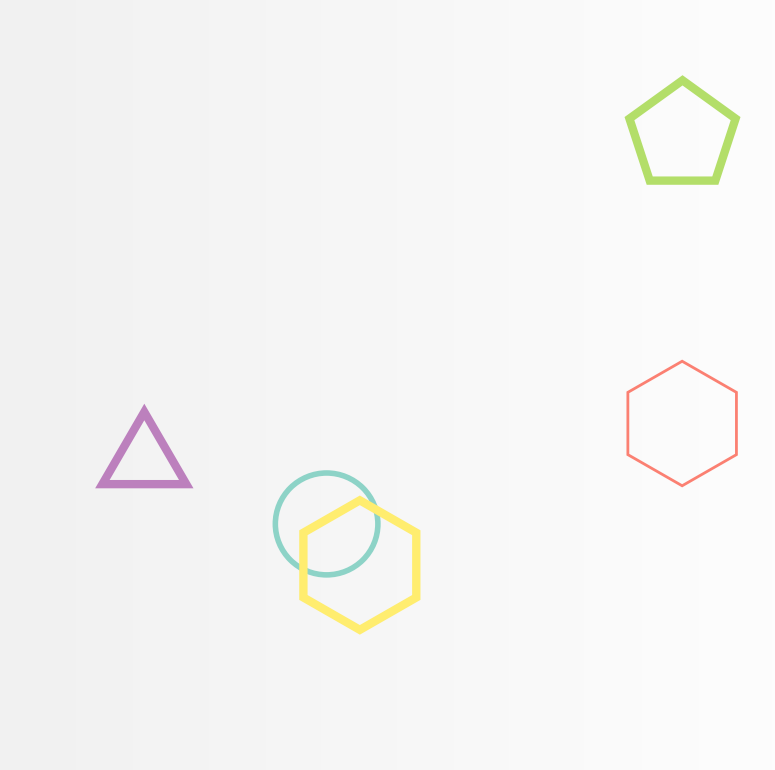[{"shape": "circle", "thickness": 2, "radius": 0.33, "center": [0.421, 0.32]}, {"shape": "hexagon", "thickness": 1, "radius": 0.4, "center": [0.88, 0.45]}, {"shape": "pentagon", "thickness": 3, "radius": 0.36, "center": [0.881, 0.824]}, {"shape": "triangle", "thickness": 3, "radius": 0.31, "center": [0.186, 0.402]}, {"shape": "hexagon", "thickness": 3, "radius": 0.42, "center": [0.464, 0.266]}]